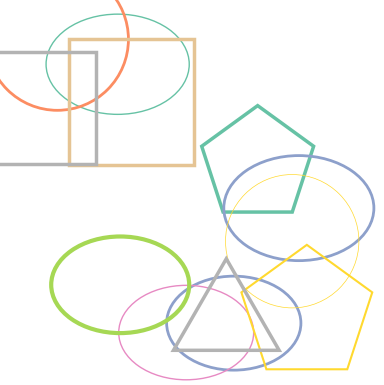[{"shape": "pentagon", "thickness": 2.5, "radius": 0.76, "center": [0.669, 0.573]}, {"shape": "oval", "thickness": 1, "radius": 0.93, "center": [0.306, 0.833]}, {"shape": "circle", "thickness": 2, "radius": 0.92, "center": [0.149, 0.898]}, {"shape": "oval", "thickness": 2, "radius": 0.97, "center": [0.776, 0.459]}, {"shape": "oval", "thickness": 2, "radius": 0.87, "center": [0.607, 0.161]}, {"shape": "oval", "thickness": 1, "radius": 0.88, "center": [0.484, 0.136]}, {"shape": "oval", "thickness": 3, "radius": 0.9, "center": [0.312, 0.26]}, {"shape": "circle", "thickness": 0.5, "radius": 0.87, "center": [0.759, 0.373]}, {"shape": "pentagon", "thickness": 1.5, "radius": 0.89, "center": [0.797, 0.185]}, {"shape": "square", "thickness": 2.5, "radius": 0.81, "center": [0.341, 0.735]}, {"shape": "triangle", "thickness": 2.5, "radius": 0.79, "center": [0.588, 0.169]}, {"shape": "square", "thickness": 2.5, "radius": 0.73, "center": [0.104, 0.718]}]